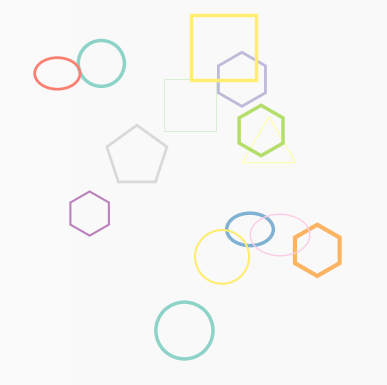[{"shape": "circle", "thickness": 2.5, "radius": 0.3, "center": [0.261, 0.835]}, {"shape": "circle", "thickness": 2.5, "radius": 0.37, "center": [0.476, 0.141]}, {"shape": "triangle", "thickness": 1, "radius": 0.4, "center": [0.694, 0.617]}, {"shape": "hexagon", "thickness": 2, "radius": 0.35, "center": [0.624, 0.794]}, {"shape": "oval", "thickness": 2, "radius": 0.29, "center": [0.148, 0.809]}, {"shape": "oval", "thickness": 2.5, "radius": 0.3, "center": [0.645, 0.404]}, {"shape": "hexagon", "thickness": 3, "radius": 0.33, "center": [0.819, 0.35]}, {"shape": "hexagon", "thickness": 2.5, "radius": 0.33, "center": [0.674, 0.661]}, {"shape": "oval", "thickness": 1, "radius": 0.38, "center": [0.723, 0.39]}, {"shape": "pentagon", "thickness": 2, "radius": 0.41, "center": [0.353, 0.593]}, {"shape": "hexagon", "thickness": 1.5, "radius": 0.29, "center": [0.231, 0.445]}, {"shape": "square", "thickness": 0.5, "radius": 0.34, "center": [0.49, 0.727]}, {"shape": "square", "thickness": 2.5, "radius": 0.42, "center": [0.577, 0.877]}, {"shape": "circle", "thickness": 1.5, "radius": 0.35, "center": [0.573, 0.333]}]